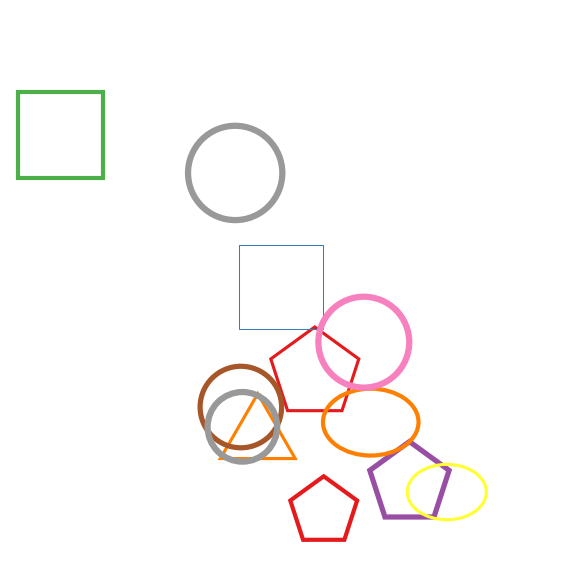[{"shape": "pentagon", "thickness": 2, "radius": 0.3, "center": [0.561, 0.114]}, {"shape": "pentagon", "thickness": 1.5, "radius": 0.4, "center": [0.545, 0.353]}, {"shape": "square", "thickness": 0.5, "radius": 0.36, "center": [0.486, 0.502]}, {"shape": "square", "thickness": 2, "radius": 0.37, "center": [0.105, 0.765]}, {"shape": "pentagon", "thickness": 2.5, "radius": 0.36, "center": [0.709, 0.162]}, {"shape": "triangle", "thickness": 1.5, "radius": 0.37, "center": [0.446, 0.243]}, {"shape": "oval", "thickness": 2, "radius": 0.41, "center": [0.642, 0.268]}, {"shape": "oval", "thickness": 1.5, "radius": 0.34, "center": [0.774, 0.147]}, {"shape": "circle", "thickness": 2.5, "radius": 0.35, "center": [0.417, 0.294]}, {"shape": "circle", "thickness": 3, "radius": 0.39, "center": [0.63, 0.407]}, {"shape": "circle", "thickness": 3, "radius": 0.41, "center": [0.407, 0.7]}, {"shape": "circle", "thickness": 3, "radius": 0.3, "center": [0.42, 0.26]}]